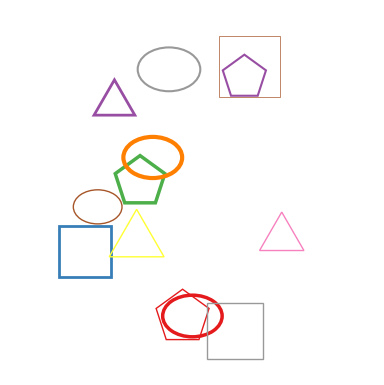[{"shape": "pentagon", "thickness": 1, "radius": 0.36, "center": [0.474, 0.176]}, {"shape": "oval", "thickness": 2.5, "radius": 0.39, "center": [0.5, 0.179]}, {"shape": "square", "thickness": 2, "radius": 0.33, "center": [0.221, 0.347]}, {"shape": "pentagon", "thickness": 2.5, "radius": 0.34, "center": [0.364, 0.528]}, {"shape": "triangle", "thickness": 2, "radius": 0.31, "center": [0.297, 0.731]}, {"shape": "pentagon", "thickness": 1.5, "radius": 0.29, "center": [0.635, 0.799]}, {"shape": "oval", "thickness": 3, "radius": 0.38, "center": [0.397, 0.591]}, {"shape": "triangle", "thickness": 1, "radius": 0.41, "center": [0.355, 0.374]}, {"shape": "oval", "thickness": 1, "radius": 0.32, "center": [0.254, 0.463]}, {"shape": "square", "thickness": 0.5, "radius": 0.4, "center": [0.649, 0.827]}, {"shape": "triangle", "thickness": 1, "radius": 0.33, "center": [0.732, 0.383]}, {"shape": "square", "thickness": 1, "radius": 0.36, "center": [0.611, 0.14]}, {"shape": "oval", "thickness": 1.5, "radius": 0.41, "center": [0.439, 0.82]}]